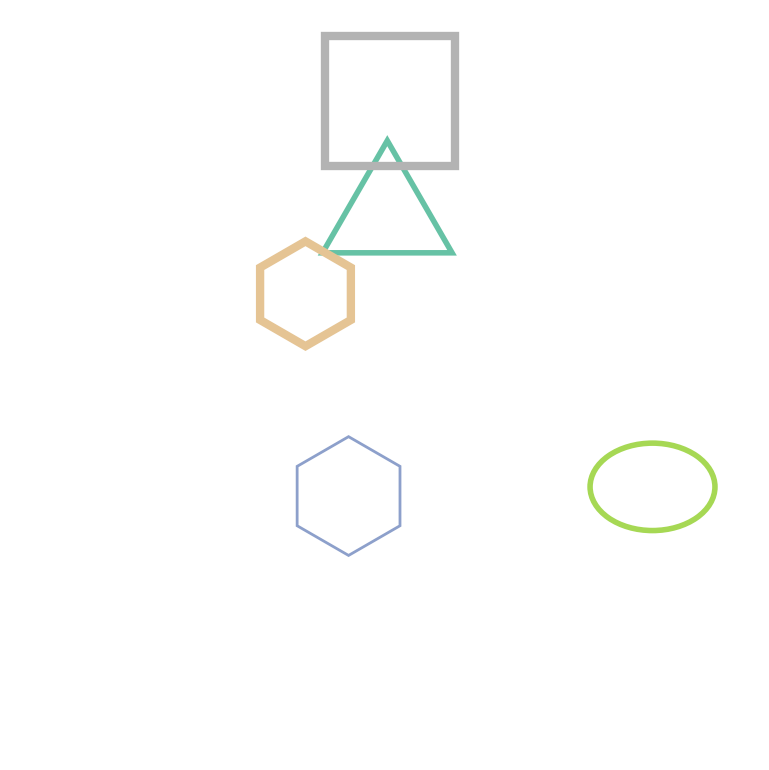[{"shape": "triangle", "thickness": 2, "radius": 0.49, "center": [0.503, 0.72]}, {"shape": "hexagon", "thickness": 1, "radius": 0.39, "center": [0.453, 0.356]}, {"shape": "oval", "thickness": 2, "radius": 0.41, "center": [0.847, 0.368]}, {"shape": "hexagon", "thickness": 3, "radius": 0.34, "center": [0.397, 0.618]}, {"shape": "square", "thickness": 3, "radius": 0.42, "center": [0.506, 0.869]}]